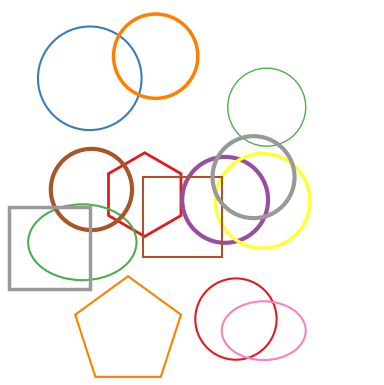[{"shape": "circle", "thickness": 1.5, "radius": 0.53, "center": [0.613, 0.171]}, {"shape": "hexagon", "thickness": 2, "radius": 0.54, "center": [0.376, 0.495]}, {"shape": "circle", "thickness": 1.5, "radius": 0.67, "center": [0.233, 0.797]}, {"shape": "circle", "thickness": 1, "radius": 0.51, "center": [0.693, 0.722]}, {"shape": "oval", "thickness": 1.5, "radius": 0.7, "center": [0.214, 0.371]}, {"shape": "circle", "thickness": 3, "radius": 0.56, "center": [0.585, 0.481]}, {"shape": "pentagon", "thickness": 1.5, "radius": 0.72, "center": [0.333, 0.138]}, {"shape": "circle", "thickness": 2.5, "radius": 0.55, "center": [0.404, 0.854]}, {"shape": "circle", "thickness": 2.5, "radius": 0.61, "center": [0.682, 0.478]}, {"shape": "circle", "thickness": 3, "radius": 0.53, "center": [0.237, 0.508]}, {"shape": "square", "thickness": 1.5, "radius": 0.52, "center": [0.473, 0.436]}, {"shape": "oval", "thickness": 1.5, "radius": 0.55, "center": [0.685, 0.141]}, {"shape": "square", "thickness": 2.5, "radius": 0.53, "center": [0.128, 0.356]}, {"shape": "circle", "thickness": 3, "radius": 0.53, "center": [0.659, 0.54]}]